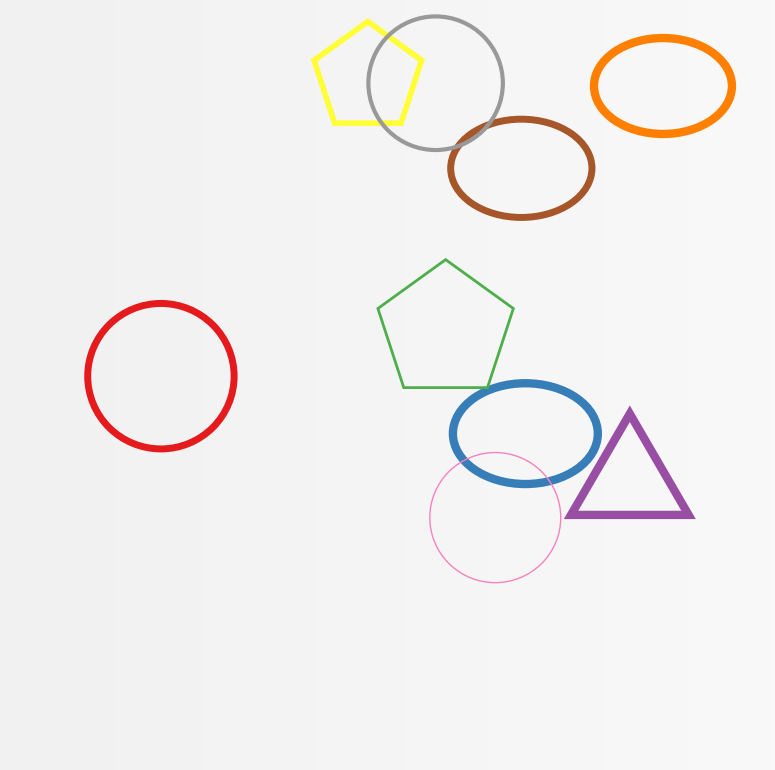[{"shape": "circle", "thickness": 2.5, "radius": 0.47, "center": [0.208, 0.511]}, {"shape": "oval", "thickness": 3, "radius": 0.47, "center": [0.678, 0.437]}, {"shape": "pentagon", "thickness": 1, "radius": 0.46, "center": [0.575, 0.571]}, {"shape": "triangle", "thickness": 3, "radius": 0.44, "center": [0.813, 0.375]}, {"shape": "oval", "thickness": 3, "radius": 0.44, "center": [0.855, 0.888]}, {"shape": "pentagon", "thickness": 2, "radius": 0.36, "center": [0.475, 0.899]}, {"shape": "oval", "thickness": 2.5, "radius": 0.46, "center": [0.673, 0.781]}, {"shape": "circle", "thickness": 0.5, "radius": 0.42, "center": [0.639, 0.328]}, {"shape": "circle", "thickness": 1.5, "radius": 0.43, "center": [0.562, 0.892]}]